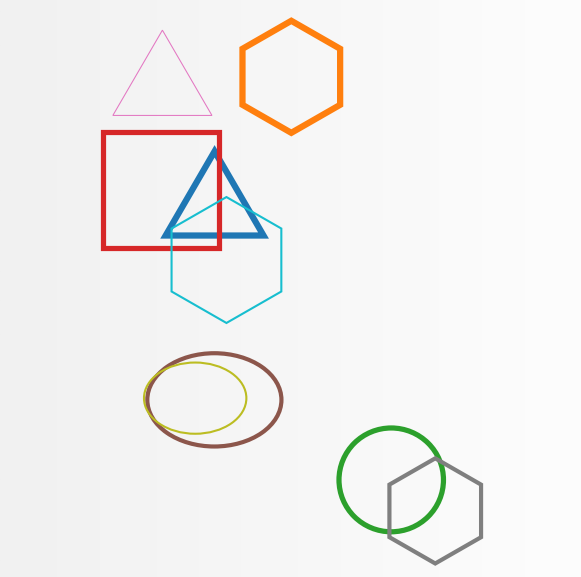[{"shape": "triangle", "thickness": 3, "radius": 0.49, "center": [0.369, 0.64]}, {"shape": "hexagon", "thickness": 3, "radius": 0.49, "center": [0.501, 0.866]}, {"shape": "circle", "thickness": 2.5, "radius": 0.45, "center": [0.673, 0.168]}, {"shape": "square", "thickness": 2.5, "radius": 0.5, "center": [0.277, 0.67]}, {"shape": "oval", "thickness": 2, "radius": 0.58, "center": [0.369, 0.307]}, {"shape": "triangle", "thickness": 0.5, "radius": 0.49, "center": [0.279, 0.848]}, {"shape": "hexagon", "thickness": 2, "radius": 0.46, "center": [0.749, 0.114]}, {"shape": "oval", "thickness": 1, "radius": 0.44, "center": [0.336, 0.31]}, {"shape": "hexagon", "thickness": 1, "radius": 0.55, "center": [0.39, 0.549]}]